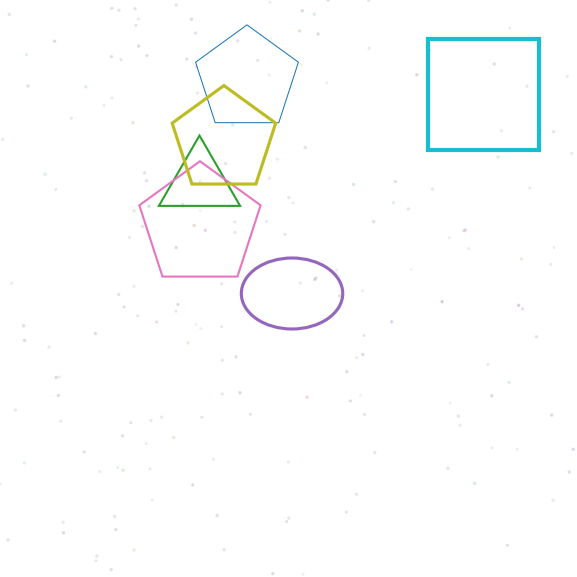[{"shape": "pentagon", "thickness": 0.5, "radius": 0.47, "center": [0.428, 0.862]}, {"shape": "triangle", "thickness": 1, "radius": 0.41, "center": [0.345, 0.683]}, {"shape": "oval", "thickness": 1.5, "radius": 0.44, "center": [0.506, 0.491]}, {"shape": "pentagon", "thickness": 1, "radius": 0.55, "center": [0.346, 0.61]}, {"shape": "pentagon", "thickness": 1.5, "radius": 0.47, "center": [0.388, 0.757]}, {"shape": "square", "thickness": 2, "radius": 0.48, "center": [0.837, 0.836]}]